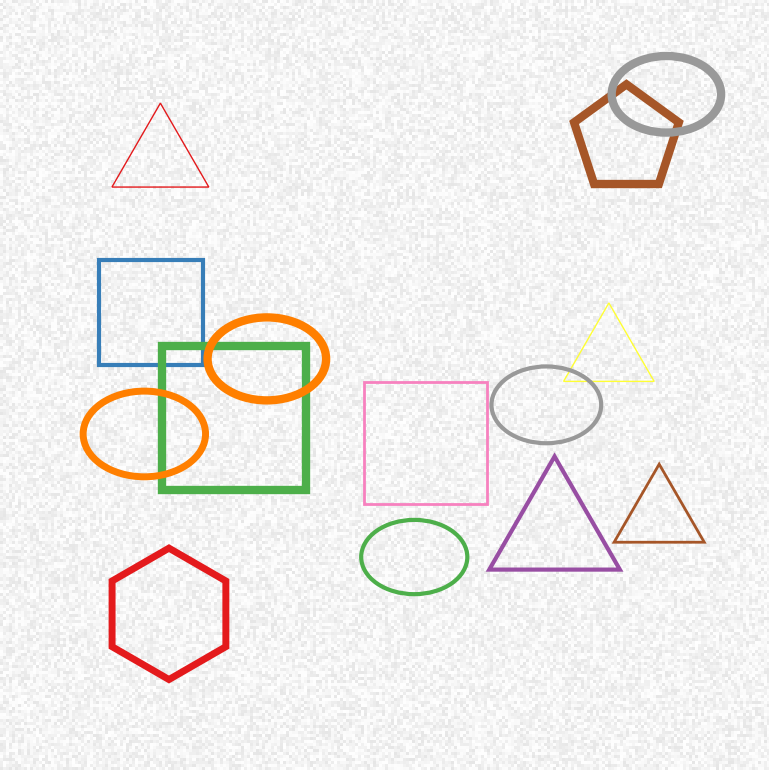[{"shape": "hexagon", "thickness": 2.5, "radius": 0.43, "center": [0.219, 0.203]}, {"shape": "triangle", "thickness": 0.5, "radius": 0.36, "center": [0.208, 0.793]}, {"shape": "square", "thickness": 1.5, "radius": 0.34, "center": [0.197, 0.594]}, {"shape": "square", "thickness": 3, "radius": 0.47, "center": [0.303, 0.457]}, {"shape": "oval", "thickness": 1.5, "radius": 0.34, "center": [0.538, 0.277]}, {"shape": "triangle", "thickness": 1.5, "radius": 0.49, "center": [0.72, 0.309]}, {"shape": "oval", "thickness": 3, "radius": 0.38, "center": [0.347, 0.534]}, {"shape": "oval", "thickness": 2.5, "radius": 0.4, "center": [0.187, 0.436]}, {"shape": "triangle", "thickness": 0.5, "radius": 0.34, "center": [0.791, 0.539]}, {"shape": "pentagon", "thickness": 3, "radius": 0.36, "center": [0.814, 0.819]}, {"shape": "triangle", "thickness": 1, "radius": 0.34, "center": [0.856, 0.33]}, {"shape": "square", "thickness": 1, "radius": 0.4, "center": [0.553, 0.425]}, {"shape": "oval", "thickness": 1.5, "radius": 0.36, "center": [0.71, 0.474]}, {"shape": "oval", "thickness": 3, "radius": 0.36, "center": [0.865, 0.878]}]